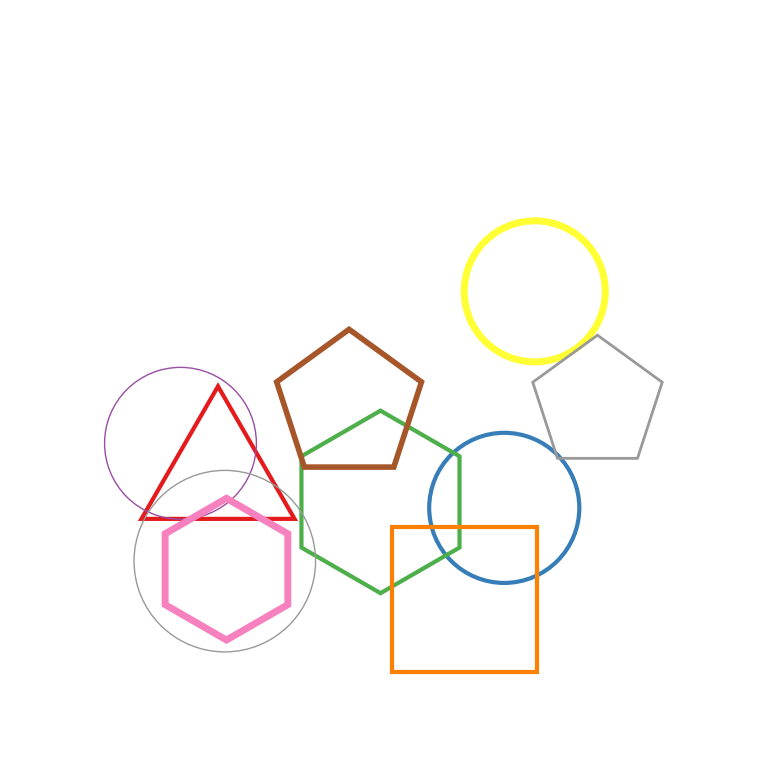[{"shape": "triangle", "thickness": 1.5, "radius": 0.57, "center": [0.283, 0.384]}, {"shape": "circle", "thickness": 1.5, "radius": 0.49, "center": [0.655, 0.34]}, {"shape": "hexagon", "thickness": 1.5, "radius": 0.59, "center": [0.494, 0.348]}, {"shape": "circle", "thickness": 0.5, "radius": 0.49, "center": [0.234, 0.424]}, {"shape": "square", "thickness": 1.5, "radius": 0.47, "center": [0.603, 0.221]}, {"shape": "circle", "thickness": 2.5, "radius": 0.46, "center": [0.694, 0.622]}, {"shape": "pentagon", "thickness": 2, "radius": 0.49, "center": [0.453, 0.473]}, {"shape": "hexagon", "thickness": 2.5, "radius": 0.46, "center": [0.294, 0.261]}, {"shape": "pentagon", "thickness": 1, "radius": 0.44, "center": [0.776, 0.476]}, {"shape": "circle", "thickness": 0.5, "radius": 0.59, "center": [0.292, 0.271]}]